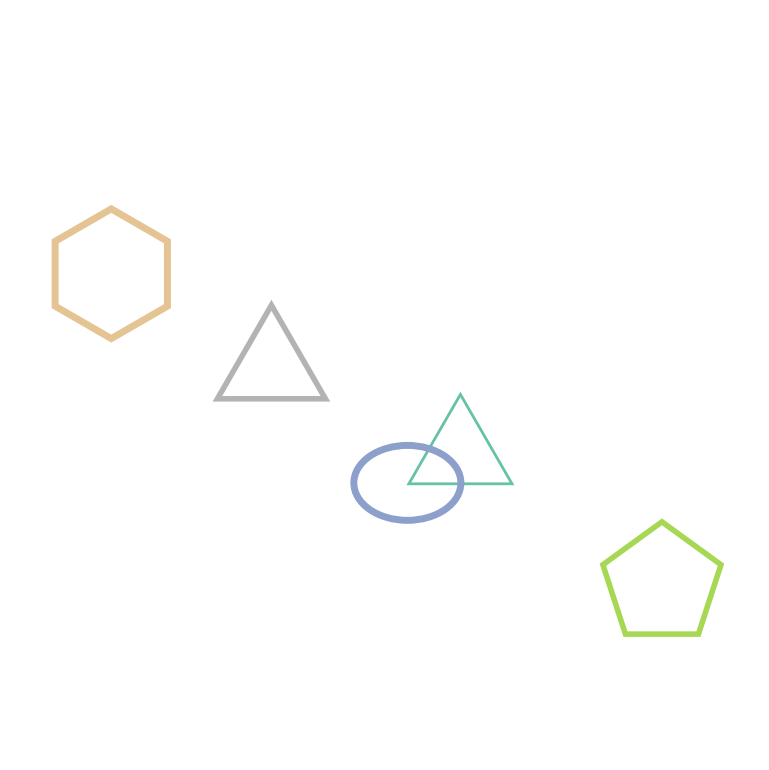[{"shape": "triangle", "thickness": 1, "radius": 0.39, "center": [0.598, 0.41]}, {"shape": "oval", "thickness": 2.5, "radius": 0.35, "center": [0.529, 0.373]}, {"shape": "pentagon", "thickness": 2, "radius": 0.4, "center": [0.86, 0.242]}, {"shape": "hexagon", "thickness": 2.5, "radius": 0.42, "center": [0.145, 0.645]}, {"shape": "triangle", "thickness": 2, "radius": 0.41, "center": [0.352, 0.523]}]